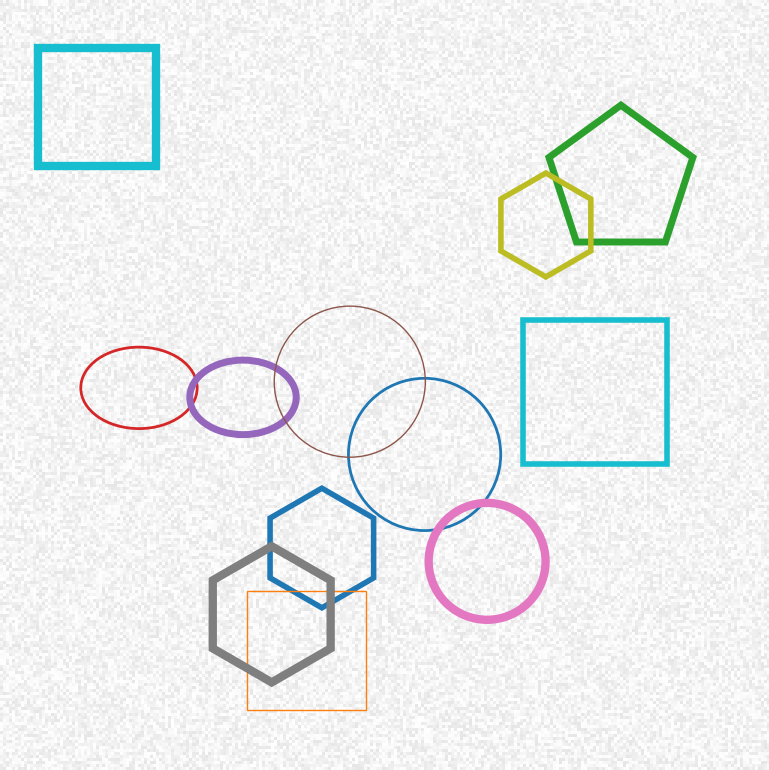[{"shape": "circle", "thickness": 1, "radius": 0.49, "center": [0.551, 0.41]}, {"shape": "hexagon", "thickness": 2, "radius": 0.39, "center": [0.418, 0.288]}, {"shape": "square", "thickness": 0.5, "radius": 0.39, "center": [0.398, 0.155]}, {"shape": "pentagon", "thickness": 2.5, "radius": 0.49, "center": [0.806, 0.765]}, {"shape": "oval", "thickness": 1, "radius": 0.38, "center": [0.18, 0.496]}, {"shape": "oval", "thickness": 2.5, "radius": 0.35, "center": [0.316, 0.484]}, {"shape": "circle", "thickness": 0.5, "radius": 0.49, "center": [0.454, 0.504]}, {"shape": "circle", "thickness": 3, "radius": 0.38, "center": [0.633, 0.271]}, {"shape": "hexagon", "thickness": 3, "radius": 0.44, "center": [0.353, 0.202]}, {"shape": "hexagon", "thickness": 2, "radius": 0.34, "center": [0.709, 0.708]}, {"shape": "square", "thickness": 3, "radius": 0.38, "center": [0.126, 0.861]}, {"shape": "square", "thickness": 2, "radius": 0.47, "center": [0.773, 0.491]}]